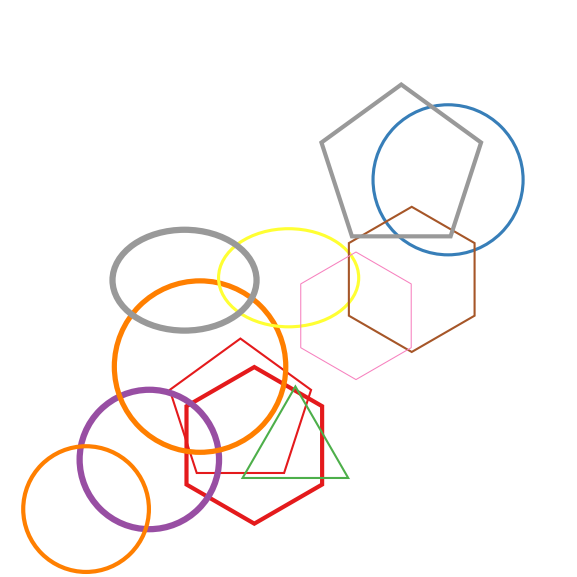[{"shape": "pentagon", "thickness": 1, "radius": 0.64, "center": [0.416, 0.284]}, {"shape": "hexagon", "thickness": 2, "radius": 0.68, "center": [0.44, 0.228]}, {"shape": "circle", "thickness": 1.5, "radius": 0.65, "center": [0.776, 0.688]}, {"shape": "triangle", "thickness": 1, "radius": 0.53, "center": [0.511, 0.224]}, {"shape": "circle", "thickness": 3, "radius": 0.6, "center": [0.259, 0.204]}, {"shape": "circle", "thickness": 2, "radius": 0.54, "center": [0.149, 0.118]}, {"shape": "circle", "thickness": 2.5, "radius": 0.74, "center": [0.346, 0.364]}, {"shape": "oval", "thickness": 1.5, "radius": 0.61, "center": [0.5, 0.518]}, {"shape": "hexagon", "thickness": 1, "radius": 0.63, "center": [0.713, 0.515]}, {"shape": "hexagon", "thickness": 0.5, "radius": 0.55, "center": [0.616, 0.452]}, {"shape": "oval", "thickness": 3, "radius": 0.62, "center": [0.32, 0.514]}, {"shape": "pentagon", "thickness": 2, "radius": 0.73, "center": [0.695, 0.707]}]